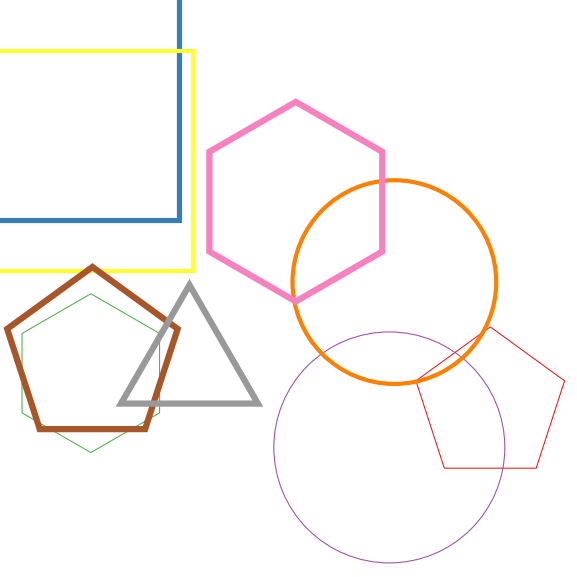[{"shape": "pentagon", "thickness": 0.5, "radius": 0.68, "center": [0.849, 0.298]}, {"shape": "square", "thickness": 2.5, "radius": 0.96, "center": [0.118, 0.81]}, {"shape": "hexagon", "thickness": 0.5, "radius": 0.69, "center": [0.157, 0.353]}, {"shape": "circle", "thickness": 0.5, "radius": 1.0, "center": [0.674, 0.224]}, {"shape": "circle", "thickness": 2, "radius": 0.88, "center": [0.683, 0.511]}, {"shape": "square", "thickness": 2, "radius": 0.95, "center": [0.143, 0.721]}, {"shape": "pentagon", "thickness": 3, "radius": 0.78, "center": [0.16, 0.382]}, {"shape": "hexagon", "thickness": 3, "radius": 0.86, "center": [0.512, 0.65]}, {"shape": "triangle", "thickness": 3, "radius": 0.68, "center": [0.328, 0.369]}]